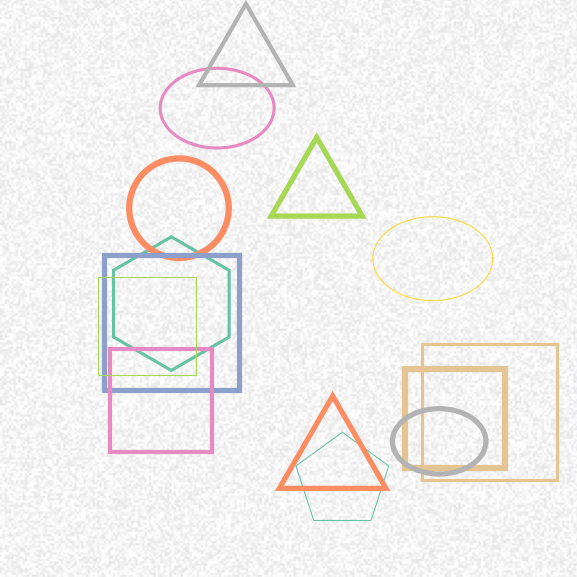[{"shape": "hexagon", "thickness": 1.5, "radius": 0.58, "center": [0.297, 0.473]}, {"shape": "pentagon", "thickness": 0.5, "radius": 0.42, "center": [0.593, 0.166]}, {"shape": "triangle", "thickness": 2.5, "radius": 0.53, "center": [0.576, 0.207]}, {"shape": "circle", "thickness": 3, "radius": 0.43, "center": [0.31, 0.639]}, {"shape": "square", "thickness": 2.5, "radius": 0.58, "center": [0.297, 0.441]}, {"shape": "oval", "thickness": 1.5, "radius": 0.49, "center": [0.376, 0.812]}, {"shape": "square", "thickness": 2, "radius": 0.44, "center": [0.279, 0.305]}, {"shape": "triangle", "thickness": 2.5, "radius": 0.45, "center": [0.548, 0.67]}, {"shape": "square", "thickness": 0.5, "radius": 0.43, "center": [0.254, 0.435]}, {"shape": "oval", "thickness": 0.5, "radius": 0.52, "center": [0.749, 0.551]}, {"shape": "square", "thickness": 3, "radius": 0.43, "center": [0.788, 0.274]}, {"shape": "square", "thickness": 1.5, "radius": 0.59, "center": [0.848, 0.286]}, {"shape": "oval", "thickness": 2.5, "radius": 0.4, "center": [0.761, 0.235]}, {"shape": "triangle", "thickness": 2, "radius": 0.47, "center": [0.426, 0.899]}]